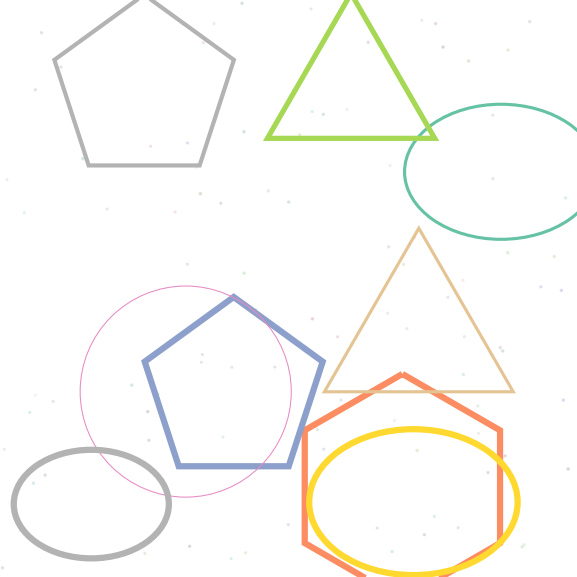[{"shape": "oval", "thickness": 1.5, "radius": 0.84, "center": [0.868, 0.702]}, {"shape": "hexagon", "thickness": 3, "radius": 0.98, "center": [0.697, 0.156]}, {"shape": "pentagon", "thickness": 3, "radius": 0.81, "center": [0.405, 0.323]}, {"shape": "circle", "thickness": 0.5, "radius": 0.91, "center": [0.322, 0.321]}, {"shape": "triangle", "thickness": 2.5, "radius": 0.84, "center": [0.608, 0.843]}, {"shape": "oval", "thickness": 3, "radius": 0.9, "center": [0.716, 0.13]}, {"shape": "triangle", "thickness": 1.5, "radius": 0.94, "center": [0.725, 0.415]}, {"shape": "pentagon", "thickness": 2, "radius": 0.82, "center": [0.25, 0.845]}, {"shape": "oval", "thickness": 3, "radius": 0.67, "center": [0.158, 0.126]}]